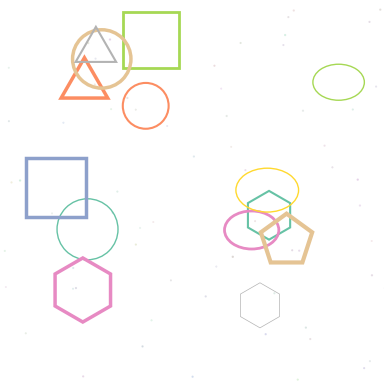[{"shape": "circle", "thickness": 1, "radius": 0.4, "center": [0.227, 0.404]}, {"shape": "hexagon", "thickness": 1.5, "radius": 0.32, "center": [0.699, 0.441]}, {"shape": "circle", "thickness": 1.5, "radius": 0.3, "center": [0.378, 0.725]}, {"shape": "triangle", "thickness": 2.5, "radius": 0.35, "center": [0.219, 0.78]}, {"shape": "square", "thickness": 2.5, "radius": 0.39, "center": [0.145, 0.513]}, {"shape": "oval", "thickness": 2, "radius": 0.35, "center": [0.654, 0.403]}, {"shape": "hexagon", "thickness": 2.5, "radius": 0.42, "center": [0.215, 0.247]}, {"shape": "square", "thickness": 2, "radius": 0.36, "center": [0.392, 0.895]}, {"shape": "oval", "thickness": 1, "radius": 0.33, "center": [0.88, 0.786]}, {"shape": "oval", "thickness": 1, "radius": 0.41, "center": [0.694, 0.506]}, {"shape": "pentagon", "thickness": 3, "radius": 0.35, "center": [0.744, 0.375]}, {"shape": "circle", "thickness": 2.5, "radius": 0.38, "center": [0.264, 0.847]}, {"shape": "triangle", "thickness": 1.5, "radius": 0.3, "center": [0.249, 0.87]}, {"shape": "hexagon", "thickness": 0.5, "radius": 0.29, "center": [0.675, 0.207]}]